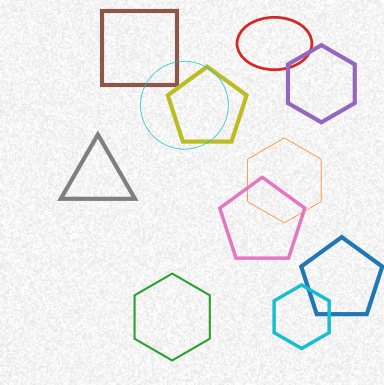[{"shape": "pentagon", "thickness": 3, "radius": 0.55, "center": [0.888, 0.274]}, {"shape": "hexagon", "thickness": 0.5, "radius": 0.55, "center": [0.739, 0.531]}, {"shape": "hexagon", "thickness": 1.5, "radius": 0.56, "center": [0.447, 0.177]}, {"shape": "oval", "thickness": 2, "radius": 0.49, "center": [0.713, 0.887]}, {"shape": "hexagon", "thickness": 3, "radius": 0.5, "center": [0.835, 0.783]}, {"shape": "square", "thickness": 3, "radius": 0.48, "center": [0.363, 0.876]}, {"shape": "pentagon", "thickness": 2.5, "radius": 0.58, "center": [0.681, 0.423]}, {"shape": "triangle", "thickness": 3, "radius": 0.56, "center": [0.254, 0.539]}, {"shape": "pentagon", "thickness": 3, "radius": 0.54, "center": [0.538, 0.719]}, {"shape": "hexagon", "thickness": 2.5, "radius": 0.41, "center": [0.783, 0.177]}, {"shape": "circle", "thickness": 0.5, "radius": 0.57, "center": [0.479, 0.727]}]